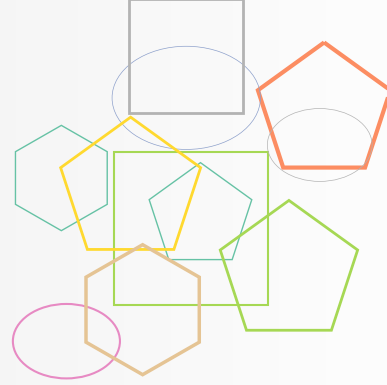[{"shape": "hexagon", "thickness": 1, "radius": 0.68, "center": [0.158, 0.538]}, {"shape": "pentagon", "thickness": 1, "radius": 0.7, "center": [0.517, 0.438]}, {"shape": "pentagon", "thickness": 3, "radius": 0.9, "center": [0.836, 0.71]}, {"shape": "oval", "thickness": 0.5, "radius": 0.96, "center": [0.481, 0.746]}, {"shape": "oval", "thickness": 1.5, "radius": 0.69, "center": [0.171, 0.114]}, {"shape": "pentagon", "thickness": 2, "radius": 0.93, "center": [0.746, 0.293]}, {"shape": "square", "thickness": 1.5, "radius": 0.99, "center": [0.493, 0.406]}, {"shape": "pentagon", "thickness": 2, "radius": 0.95, "center": [0.337, 0.506]}, {"shape": "hexagon", "thickness": 2.5, "radius": 0.84, "center": [0.368, 0.196]}, {"shape": "square", "thickness": 2, "radius": 0.74, "center": [0.479, 0.854]}, {"shape": "oval", "thickness": 0.5, "radius": 0.68, "center": [0.825, 0.623]}]